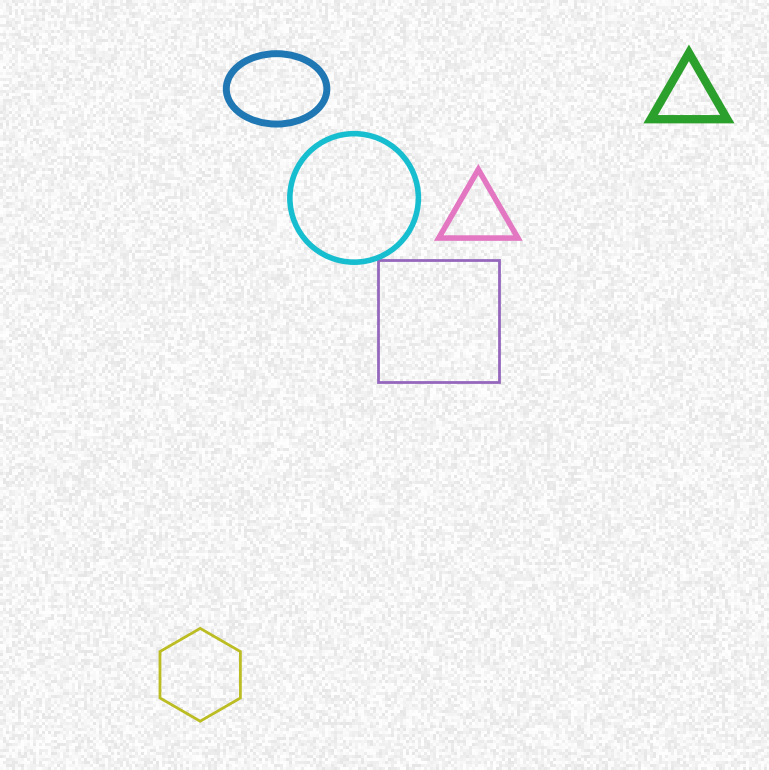[{"shape": "oval", "thickness": 2.5, "radius": 0.33, "center": [0.359, 0.885]}, {"shape": "triangle", "thickness": 3, "radius": 0.29, "center": [0.895, 0.874]}, {"shape": "square", "thickness": 1, "radius": 0.39, "center": [0.569, 0.583]}, {"shape": "triangle", "thickness": 2, "radius": 0.3, "center": [0.621, 0.721]}, {"shape": "hexagon", "thickness": 1, "radius": 0.3, "center": [0.26, 0.124]}, {"shape": "circle", "thickness": 2, "radius": 0.42, "center": [0.46, 0.743]}]